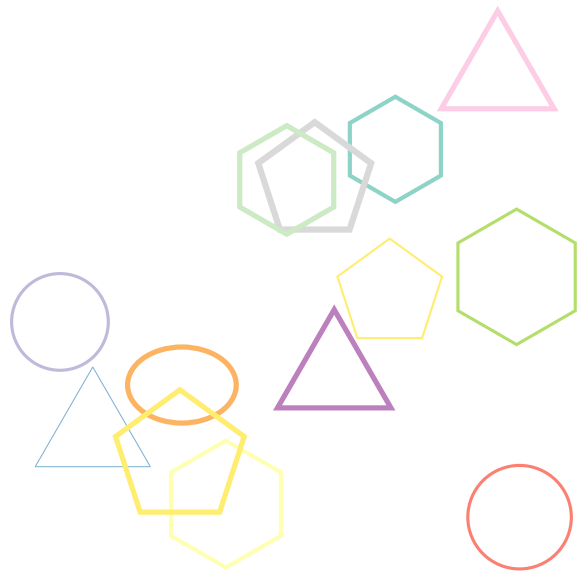[{"shape": "hexagon", "thickness": 2, "radius": 0.46, "center": [0.685, 0.741]}, {"shape": "hexagon", "thickness": 2, "radius": 0.55, "center": [0.391, 0.126]}, {"shape": "circle", "thickness": 1.5, "radius": 0.42, "center": [0.104, 0.442]}, {"shape": "circle", "thickness": 1.5, "radius": 0.45, "center": [0.9, 0.104]}, {"shape": "triangle", "thickness": 0.5, "radius": 0.58, "center": [0.161, 0.249]}, {"shape": "oval", "thickness": 2.5, "radius": 0.47, "center": [0.315, 0.332]}, {"shape": "hexagon", "thickness": 1.5, "radius": 0.59, "center": [0.895, 0.52]}, {"shape": "triangle", "thickness": 2.5, "radius": 0.56, "center": [0.862, 0.867]}, {"shape": "pentagon", "thickness": 3, "radius": 0.51, "center": [0.545, 0.685]}, {"shape": "triangle", "thickness": 2.5, "radius": 0.57, "center": [0.579, 0.35]}, {"shape": "hexagon", "thickness": 2.5, "radius": 0.47, "center": [0.497, 0.688]}, {"shape": "pentagon", "thickness": 2.5, "radius": 0.59, "center": [0.311, 0.207]}, {"shape": "pentagon", "thickness": 1, "radius": 0.48, "center": [0.675, 0.491]}]